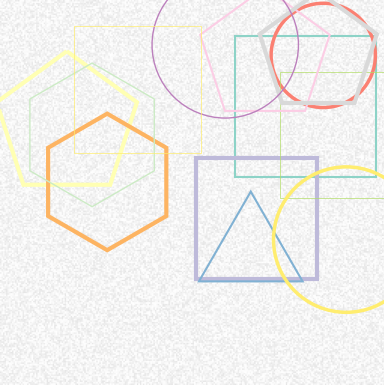[{"shape": "square", "thickness": 1.5, "radius": 0.92, "center": [0.794, 0.723]}, {"shape": "pentagon", "thickness": 3, "radius": 0.96, "center": [0.174, 0.675]}, {"shape": "square", "thickness": 3, "radius": 0.79, "center": [0.667, 0.433]}, {"shape": "circle", "thickness": 2.5, "radius": 0.68, "center": [0.84, 0.856]}, {"shape": "triangle", "thickness": 1.5, "radius": 0.78, "center": [0.651, 0.347]}, {"shape": "hexagon", "thickness": 3, "radius": 0.89, "center": [0.278, 0.527]}, {"shape": "square", "thickness": 0.5, "radius": 0.82, "center": [0.89, 0.649]}, {"shape": "pentagon", "thickness": 1.5, "radius": 0.88, "center": [0.688, 0.855]}, {"shape": "pentagon", "thickness": 3, "radius": 0.8, "center": [0.827, 0.862]}, {"shape": "circle", "thickness": 1, "radius": 0.95, "center": [0.585, 0.883]}, {"shape": "hexagon", "thickness": 1, "radius": 0.93, "center": [0.239, 0.65]}, {"shape": "circle", "thickness": 2.5, "radius": 0.94, "center": [0.899, 0.378]}, {"shape": "square", "thickness": 0.5, "radius": 0.82, "center": [0.357, 0.767]}]